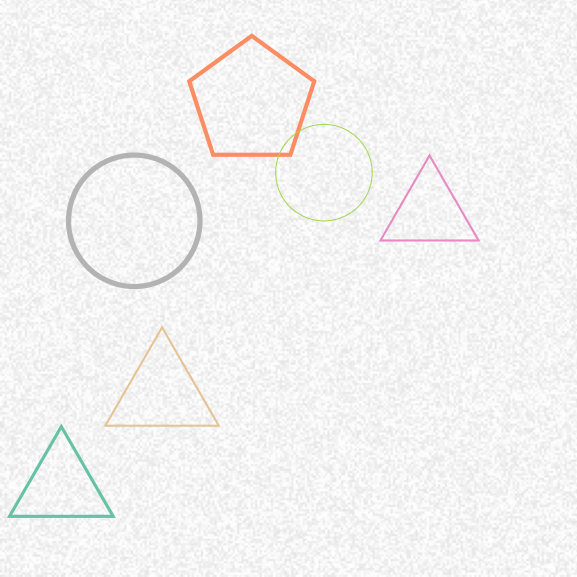[{"shape": "triangle", "thickness": 1.5, "radius": 0.52, "center": [0.106, 0.157]}, {"shape": "pentagon", "thickness": 2, "radius": 0.57, "center": [0.436, 0.823]}, {"shape": "triangle", "thickness": 1, "radius": 0.49, "center": [0.744, 0.632]}, {"shape": "circle", "thickness": 0.5, "radius": 0.42, "center": [0.561, 0.7]}, {"shape": "triangle", "thickness": 1, "radius": 0.57, "center": [0.281, 0.319]}, {"shape": "circle", "thickness": 2.5, "radius": 0.57, "center": [0.232, 0.617]}]